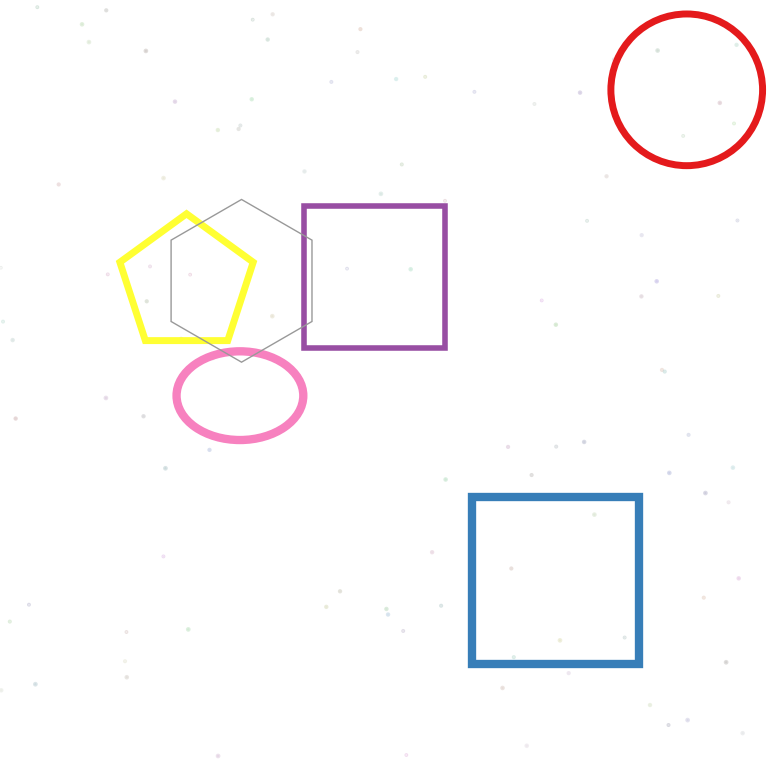[{"shape": "circle", "thickness": 2.5, "radius": 0.49, "center": [0.892, 0.883]}, {"shape": "square", "thickness": 3, "radius": 0.54, "center": [0.721, 0.246]}, {"shape": "square", "thickness": 2, "radius": 0.46, "center": [0.486, 0.64]}, {"shape": "pentagon", "thickness": 2.5, "radius": 0.46, "center": [0.242, 0.631]}, {"shape": "oval", "thickness": 3, "radius": 0.41, "center": [0.312, 0.486]}, {"shape": "hexagon", "thickness": 0.5, "radius": 0.53, "center": [0.314, 0.635]}]